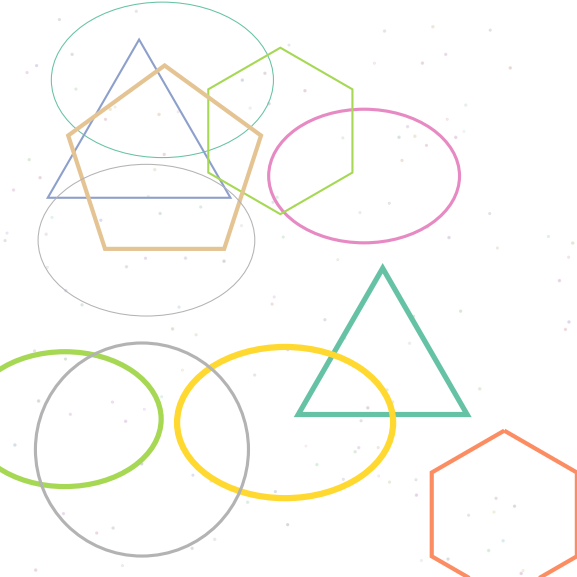[{"shape": "oval", "thickness": 0.5, "radius": 0.96, "center": [0.281, 0.861]}, {"shape": "triangle", "thickness": 2.5, "radius": 0.84, "center": [0.663, 0.366]}, {"shape": "hexagon", "thickness": 2, "radius": 0.73, "center": [0.873, 0.108]}, {"shape": "triangle", "thickness": 1, "radius": 0.91, "center": [0.241, 0.748]}, {"shape": "oval", "thickness": 1.5, "radius": 0.83, "center": [0.63, 0.694]}, {"shape": "oval", "thickness": 2.5, "radius": 0.83, "center": [0.112, 0.273]}, {"shape": "hexagon", "thickness": 1, "radius": 0.72, "center": [0.485, 0.772]}, {"shape": "oval", "thickness": 3, "radius": 0.94, "center": [0.494, 0.267]}, {"shape": "pentagon", "thickness": 2, "radius": 0.88, "center": [0.285, 0.71]}, {"shape": "oval", "thickness": 0.5, "radius": 0.94, "center": [0.254, 0.583]}, {"shape": "circle", "thickness": 1.5, "radius": 0.92, "center": [0.246, 0.221]}]